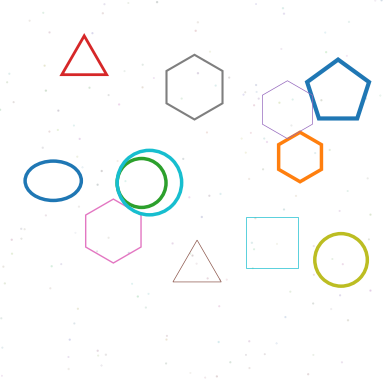[{"shape": "pentagon", "thickness": 3, "radius": 0.42, "center": [0.878, 0.761]}, {"shape": "oval", "thickness": 2.5, "radius": 0.37, "center": [0.138, 0.53]}, {"shape": "hexagon", "thickness": 2.5, "radius": 0.32, "center": [0.779, 0.592]}, {"shape": "circle", "thickness": 2.5, "radius": 0.32, "center": [0.368, 0.525]}, {"shape": "triangle", "thickness": 2, "radius": 0.34, "center": [0.219, 0.84]}, {"shape": "hexagon", "thickness": 0.5, "radius": 0.38, "center": [0.747, 0.715]}, {"shape": "triangle", "thickness": 0.5, "radius": 0.36, "center": [0.512, 0.304]}, {"shape": "hexagon", "thickness": 1, "radius": 0.41, "center": [0.294, 0.4]}, {"shape": "hexagon", "thickness": 1.5, "radius": 0.42, "center": [0.505, 0.774]}, {"shape": "circle", "thickness": 2.5, "radius": 0.34, "center": [0.886, 0.325]}, {"shape": "circle", "thickness": 2.5, "radius": 0.42, "center": [0.388, 0.526]}, {"shape": "square", "thickness": 0.5, "radius": 0.33, "center": [0.707, 0.37]}]